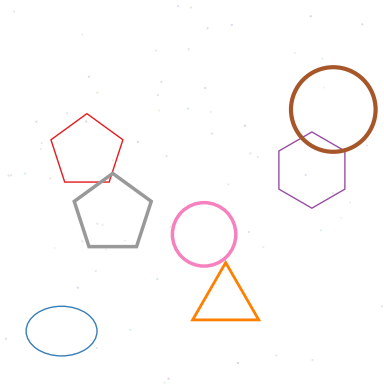[{"shape": "pentagon", "thickness": 1, "radius": 0.49, "center": [0.226, 0.607]}, {"shape": "oval", "thickness": 1, "radius": 0.46, "center": [0.16, 0.14]}, {"shape": "hexagon", "thickness": 1, "radius": 0.49, "center": [0.81, 0.558]}, {"shape": "triangle", "thickness": 2, "radius": 0.5, "center": [0.586, 0.219]}, {"shape": "circle", "thickness": 3, "radius": 0.55, "center": [0.866, 0.716]}, {"shape": "circle", "thickness": 2.5, "radius": 0.41, "center": [0.53, 0.391]}, {"shape": "pentagon", "thickness": 2.5, "radius": 0.53, "center": [0.293, 0.444]}]